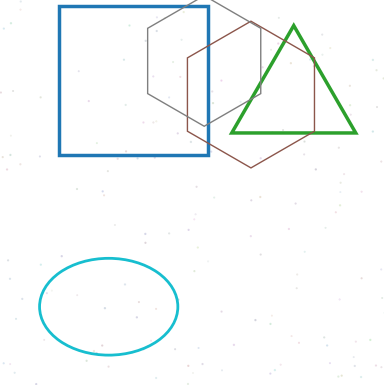[{"shape": "square", "thickness": 2.5, "radius": 0.97, "center": [0.347, 0.791]}, {"shape": "triangle", "thickness": 2.5, "radius": 0.93, "center": [0.763, 0.748]}, {"shape": "hexagon", "thickness": 1, "radius": 0.95, "center": [0.652, 0.754]}, {"shape": "hexagon", "thickness": 1, "radius": 0.85, "center": [0.53, 0.842]}, {"shape": "oval", "thickness": 2, "radius": 0.9, "center": [0.282, 0.203]}]